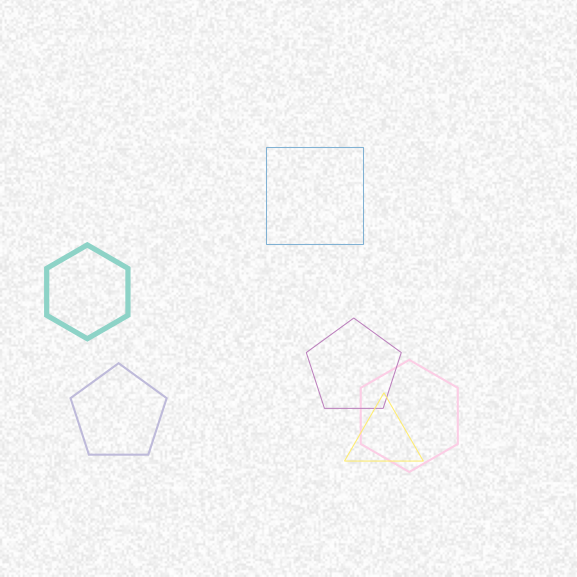[{"shape": "hexagon", "thickness": 2.5, "radius": 0.41, "center": [0.151, 0.494]}, {"shape": "pentagon", "thickness": 1, "radius": 0.44, "center": [0.205, 0.283]}, {"shape": "square", "thickness": 0.5, "radius": 0.42, "center": [0.545, 0.66]}, {"shape": "hexagon", "thickness": 1, "radius": 0.49, "center": [0.709, 0.279]}, {"shape": "pentagon", "thickness": 0.5, "radius": 0.43, "center": [0.613, 0.362]}, {"shape": "triangle", "thickness": 0.5, "radius": 0.39, "center": [0.665, 0.24]}]